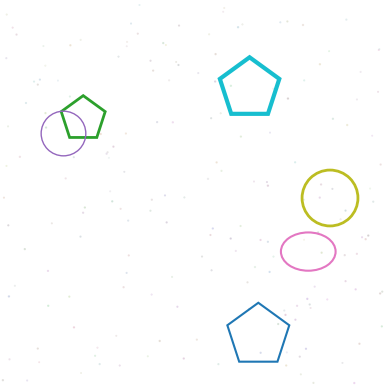[{"shape": "pentagon", "thickness": 1.5, "radius": 0.42, "center": [0.671, 0.129]}, {"shape": "pentagon", "thickness": 2, "radius": 0.3, "center": [0.216, 0.692]}, {"shape": "circle", "thickness": 1, "radius": 0.29, "center": [0.165, 0.653]}, {"shape": "oval", "thickness": 1.5, "radius": 0.36, "center": [0.801, 0.347]}, {"shape": "circle", "thickness": 2, "radius": 0.36, "center": [0.857, 0.486]}, {"shape": "pentagon", "thickness": 3, "radius": 0.41, "center": [0.648, 0.77]}]